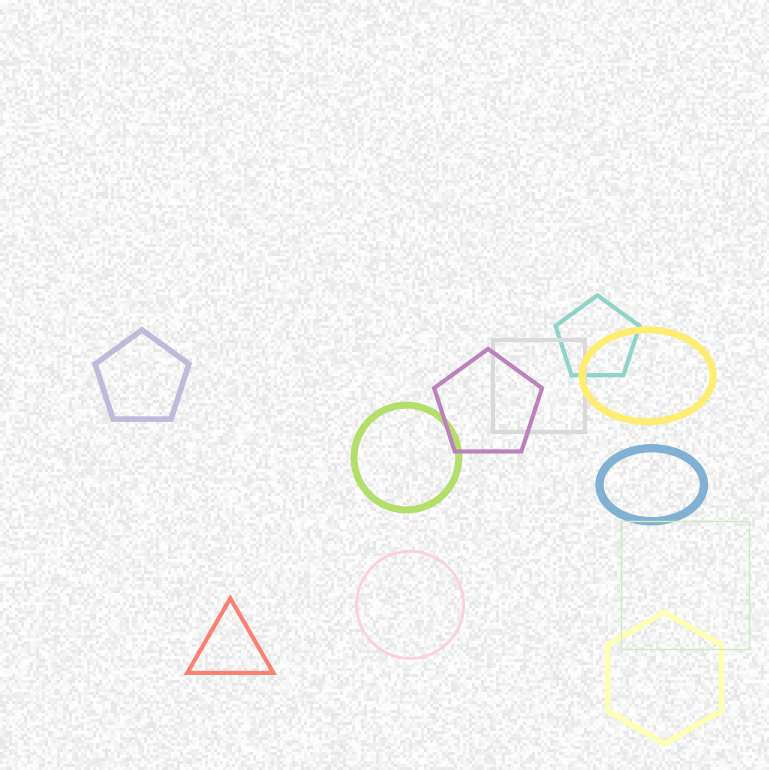[{"shape": "pentagon", "thickness": 1.5, "radius": 0.29, "center": [0.776, 0.559]}, {"shape": "hexagon", "thickness": 2, "radius": 0.43, "center": [0.863, 0.12]}, {"shape": "pentagon", "thickness": 2, "radius": 0.32, "center": [0.184, 0.507]}, {"shape": "triangle", "thickness": 1.5, "radius": 0.32, "center": [0.299, 0.158]}, {"shape": "oval", "thickness": 3, "radius": 0.34, "center": [0.846, 0.37]}, {"shape": "circle", "thickness": 2.5, "radius": 0.34, "center": [0.528, 0.406]}, {"shape": "circle", "thickness": 1, "radius": 0.35, "center": [0.533, 0.215]}, {"shape": "square", "thickness": 1.5, "radius": 0.3, "center": [0.7, 0.499]}, {"shape": "pentagon", "thickness": 1.5, "radius": 0.37, "center": [0.634, 0.473]}, {"shape": "square", "thickness": 0.5, "radius": 0.42, "center": [0.889, 0.24]}, {"shape": "oval", "thickness": 2.5, "radius": 0.43, "center": [0.841, 0.512]}]